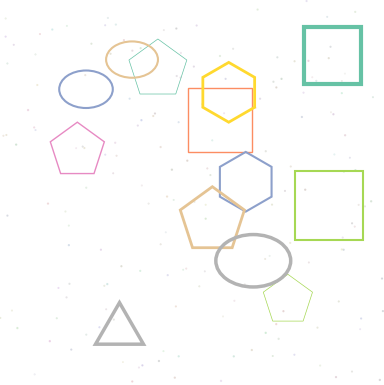[{"shape": "pentagon", "thickness": 0.5, "radius": 0.39, "center": [0.41, 0.82]}, {"shape": "square", "thickness": 3, "radius": 0.37, "center": [0.864, 0.856]}, {"shape": "square", "thickness": 1, "radius": 0.41, "center": [0.571, 0.687]}, {"shape": "hexagon", "thickness": 1.5, "radius": 0.39, "center": [0.638, 0.528]}, {"shape": "oval", "thickness": 1.5, "radius": 0.35, "center": [0.223, 0.768]}, {"shape": "pentagon", "thickness": 1, "radius": 0.37, "center": [0.201, 0.609]}, {"shape": "pentagon", "thickness": 0.5, "radius": 0.34, "center": [0.748, 0.22]}, {"shape": "square", "thickness": 1.5, "radius": 0.44, "center": [0.854, 0.466]}, {"shape": "hexagon", "thickness": 2, "radius": 0.39, "center": [0.594, 0.76]}, {"shape": "oval", "thickness": 1.5, "radius": 0.34, "center": [0.343, 0.845]}, {"shape": "pentagon", "thickness": 2, "radius": 0.44, "center": [0.552, 0.427]}, {"shape": "triangle", "thickness": 2.5, "radius": 0.36, "center": [0.31, 0.142]}, {"shape": "oval", "thickness": 2.5, "radius": 0.49, "center": [0.658, 0.323]}]